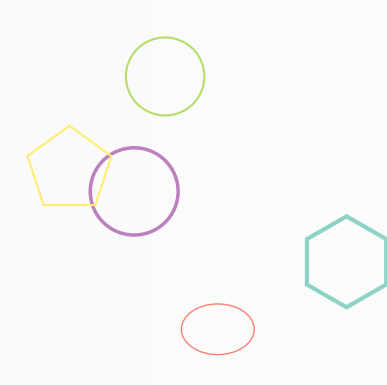[{"shape": "hexagon", "thickness": 3, "radius": 0.59, "center": [0.894, 0.32]}, {"shape": "oval", "thickness": 1, "radius": 0.47, "center": [0.562, 0.145]}, {"shape": "circle", "thickness": 1.5, "radius": 0.51, "center": [0.426, 0.801]}, {"shape": "circle", "thickness": 2.5, "radius": 0.57, "center": [0.346, 0.503]}, {"shape": "pentagon", "thickness": 1.5, "radius": 0.57, "center": [0.179, 0.559]}]